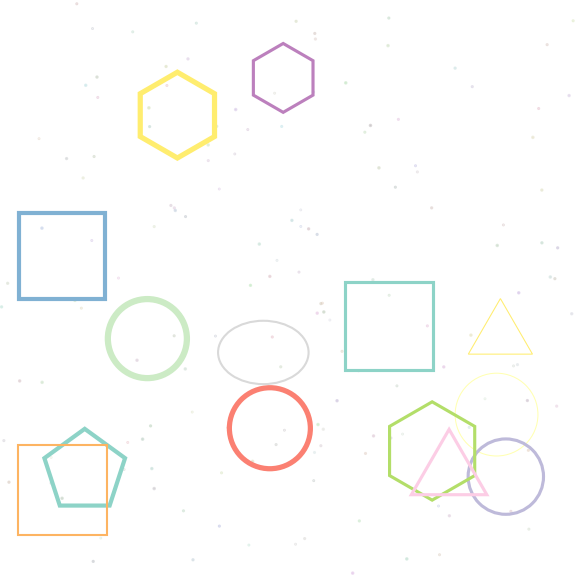[{"shape": "pentagon", "thickness": 2, "radius": 0.37, "center": [0.147, 0.183]}, {"shape": "square", "thickness": 1.5, "radius": 0.38, "center": [0.674, 0.435]}, {"shape": "circle", "thickness": 0.5, "radius": 0.36, "center": [0.86, 0.281]}, {"shape": "circle", "thickness": 1.5, "radius": 0.33, "center": [0.876, 0.174]}, {"shape": "circle", "thickness": 2.5, "radius": 0.35, "center": [0.467, 0.258]}, {"shape": "square", "thickness": 2, "radius": 0.37, "center": [0.108, 0.556]}, {"shape": "square", "thickness": 1, "radius": 0.39, "center": [0.108, 0.151]}, {"shape": "hexagon", "thickness": 1.5, "radius": 0.43, "center": [0.748, 0.218]}, {"shape": "triangle", "thickness": 1.5, "radius": 0.38, "center": [0.778, 0.18]}, {"shape": "oval", "thickness": 1, "radius": 0.39, "center": [0.456, 0.389]}, {"shape": "hexagon", "thickness": 1.5, "radius": 0.3, "center": [0.49, 0.864]}, {"shape": "circle", "thickness": 3, "radius": 0.34, "center": [0.255, 0.413]}, {"shape": "triangle", "thickness": 0.5, "radius": 0.32, "center": [0.866, 0.418]}, {"shape": "hexagon", "thickness": 2.5, "radius": 0.37, "center": [0.307, 0.8]}]